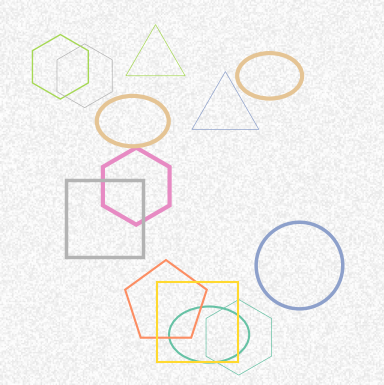[{"shape": "hexagon", "thickness": 0.5, "radius": 0.49, "center": [0.62, 0.124]}, {"shape": "oval", "thickness": 1.5, "radius": 0.52, "center": [0.543, 0.131]}, {"shape": "pentagon", "thickness": 1.5, "radius": 0.56, "center": [0.431, 0.213]}, {"shape": "triangle", "thickness": 0.5, "radius": 0.5, "center": [0.585, 0.714]}, {"shape": "circle", "thickness": 2.5, "radius": 0.56, "center": [0.778, 0.31]}, {"shape": "hexagon", "thickness": 3, "radius": 0.5, "center": [0.354, 0.516]}, {"shape": "triangle", "thickness": 0.5, "radius": 0.44, "center": [0.404, 0.848]}, {"shape": "hexagon", "thickness": 1, "radius": 0.42, "center": [0.157, 0.827]}, {"shape": "square", "thickness": 1.5, "radius": 0.52, "center": [0.513, 0.163]}, {"shape": "oval", "thickness": 3, "radius": 0.47, "center": [0.345, 0.685]}, {"shape": "oval", "thickness": 3, "radius": 0.42, "center": [0.7, 0.803]}, {"shape": "square", "thickness": 2.5, "radius": 0.5, "center": [0.271, 0.433]}, {"shape": "hexagon", "thickness": 0.5, "radius": 0.41, "center": [0.22, 0.803]}]